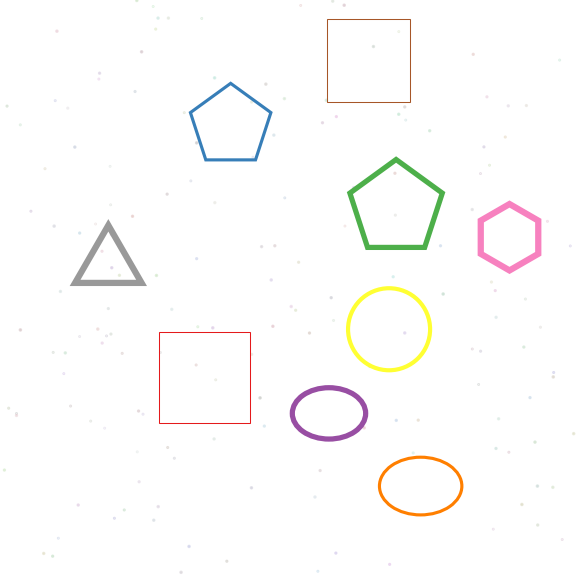[{"shape": "square", "thickness": 0.5, "radius": 0.39, "center": [0.354, 0.345]}, {"shape": "pentagon", "thickness": 1.5, "radius": 0.37, "center": [0.399, 0.782]}, {"shape": "pentagon", "thickness": 2.5, "radius": 0.42, "center": [0.686, 0.639]}, {"shape": "oval", "thickness": 2.5, "radius": 0.32, "center": [0.57, 0.283]}, {"shape": "oval", "thickness": 1.5, "radius": 0.36, "center": [0.728, 0.157]}, {"shape": "circle", "thickness": 2, "radius": 0.36, "center": [0.674, 0.429]}, {"shape": "square", "thickness": 0.5, "radius": 0.36, "center": [0.638, 0.895]}, {"shape": "hexagon", "thickness": 3, "radius": 0.29, "center": [0.882, 0.588]}, {"shape": "triangle", "thickness": 3, "radius": 0.33, "center": [0.188, 0.542]}]